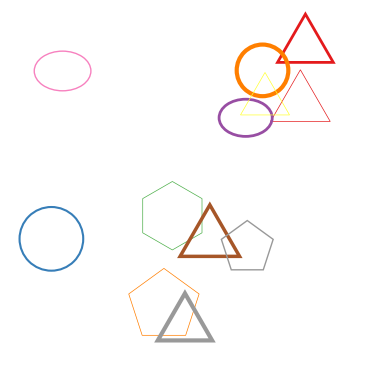[{"shape": "triangle", "thickness": 2, "radius": 0.42, "center": [0.793, 0.88]}, {"shape": "triangle", "thickness": 0.5, "radius": 0.45, "center": [0.78, 0.729]}, {"shape": "circle", "thickness": 1.5, "radius": 0.41, "center": [0.133, 0.38]}, {"shape": "hexagon", "thickness": 0.5, "radius": 0.44, "center": [0.448, 0.44]}, {"shape": "oval", "thickness": 2, "radius": 0.34, "center": [0.638, 0.694]}, {"shape": "pentagon", "thickness": 0.5, "radius": 0.48, "center": [0.426, 0.207]}, {"shape": "circle", "thickness": 3, "radius": 0.34, "center": [0.682, 0.817]}, {"shape": "triangle", "thickness": 0.5, "radius": 0.37, "center": [0.688, 0.738]}, {"shape": "triangle", "thickness": 2.5, "radius": 0.45, "center": [0.545, 0.379]}, {"shape": "oval", "thickness": 1, "radius": 0.37, "center": [0.163, 0.816]}, {"shape": "pentagon", "thickness": 1, "radius": 0.35, "center": [0.642, 0.356]}, {"shape": "triangle", "thickness": 3, "radius": 0.41, "center": [0.48, 0.157]}]